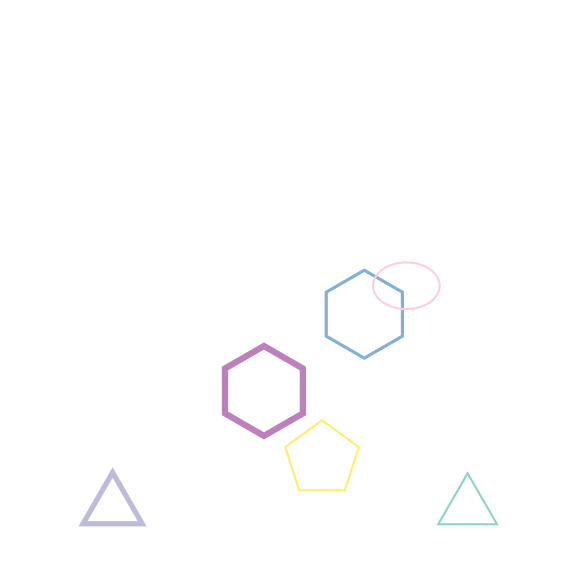[{"shape": "triangle", "thickness": 1, "radius": 0.29, "center": [0.81, 0.121]}, {"shape": "triangle", "thickness": 2.5, "radius": 0.3, "center": [0.195, 0.122]}, {"shape": "hexagon", "thickness": 1.5, "radius": 0.38, "center": [0.631, 0.455]}, {"shape": "oval", "thickness": 1, "radius": 0.29, "center": [0.704, 0.504]}, {"shape": "hexagon", "thickness": 3, "radius": 0.39, "center": [0.457, 0.322]}, {"shape": "pentagon", "thickness": 1, "radius": 0.34, "center": [0.558, 0.204]}]